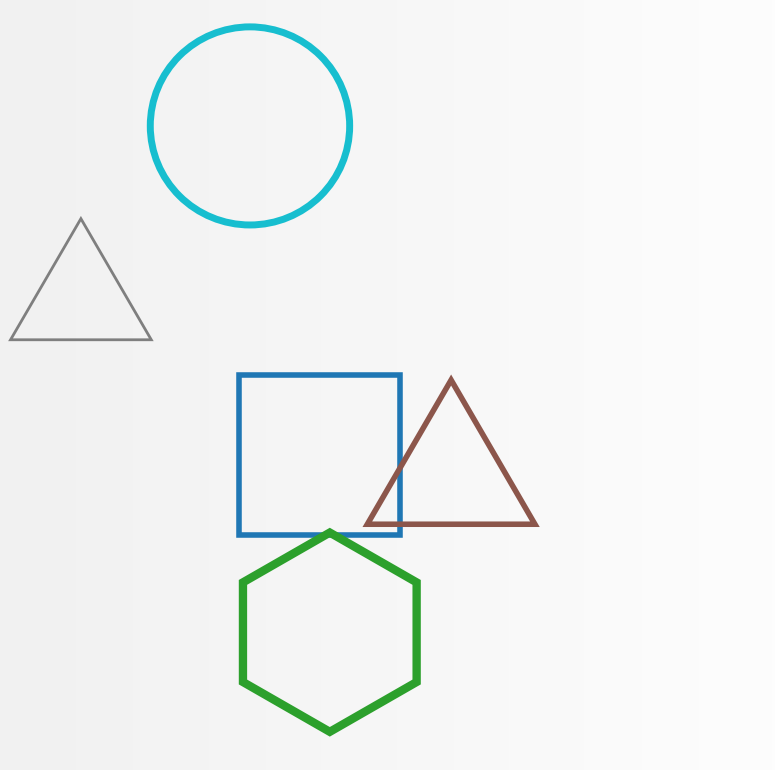[{"shape": "square", "thickness": 2, "radius": 0.52, "center": [0.412, 0.41]}, {"shape": "hexagon", "thickness": 3, "radius": 0.65, "center": [0.426, 0.179]}, {"shape": "triangle", "thickness": 2, "radius": 0.62, "center": [0.582, 0.382]}, {"shape": "triangle", "thickness": 1, "radius": 0.52, "center": [0.104, 0.611]}, {"shape": "circle", "thickness": 2.5, "radius": 0.64, "center": [0.323, 0.836]}]